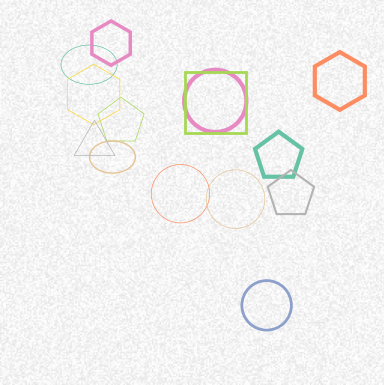[{"shape": "pentagon", "thickness": 3, "radius": 0.32, "center": [0.724, 0.593]}, {"shape": "oval", "thickness": 0.5, "radius": 0.36, "center": [0.231, 0.832]}, {"shape": "hexagon", "thickness": 3, "radius": 0.37, "center": [0.883, 0.79]}, {"shape": "circle", "thickness": 0.5, "radius": 0.38, "center": [0.469, 0.497]}, {"shape": "circle", "thickness": 2, "radius": 0.32, "center": [0.693, 0.207]}, {"shape": "circle", "thickness": 3, "radius": 0.4, "center": [0.559, 0.738]}, {"shape": "hexagon", "thickness": 2.5, "radius": 0.29, "center": [0.289, 0.888]}, {"shape": "pentagon", "thickness": 0.5, "radius": 0.31, "center": [0.314, 0.685]}, {"shape": "square", "thickness": 2, "radius": 0.39, "center": [0.559, 0.734]}, {"shape": "hexagon", "thickness": 0.5, "radius": 0.39, "center": [0.243, 0.755]}, {"shape": "oval", "thickness": 1, "radius": 0.3, "center": [0.292, 0.592]}, {"shape": "circle", "thickness": 0.5, "radius": 0.38, "center": [0.612, 0.483]}, {"shape": "triangle", "thickness": 0.5, "radius": 0.31, "center": [0.246, 0.626]}, {"shape": "pentagon", "thickness": 1.5, "radius": 0.32, "center": [0.756, 0.495]}]